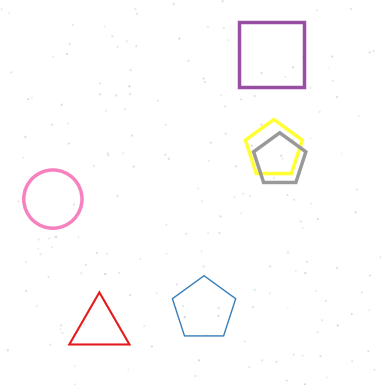[{"shape": "triangle", "thickness": 1.5, "radius": 0.45, "center": [0.258, 0.15]}, {"shape": "pentagon", "thickness": 1, "radius": 0.43, "center": [0.53, 0.197]}, {"shape": "square", "thickness": 2.5, "radius": 0.42, "center": [0.706, 0.858]}, {"shape": "pentagon", "thickness": 2.5, "radius": 0.39, "center": [0.711, 0.612]}, {"shape": "circle", "thickness": 2.5, "radius": 0.38, "center": [0.137, 0.483]}, {"shape": "pentagon", "thickness": 2.5, "radius": 0.36, "center": [0.727, 0.584]}]